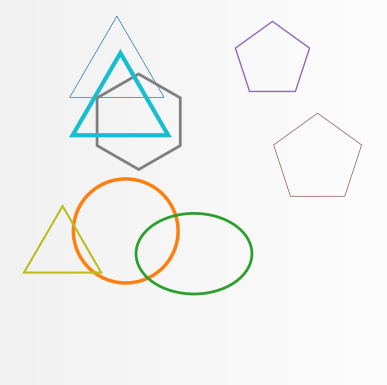[{"shape": "triangle", "thickness": 0.5, "radius": 0.7, "center": [0.302, 0.817]}, {"shape": "circle", "thickness": 2.5, "radius": 0.68, "center": [0.324, 0.4]}, {"shape": "oval", "thickness": 2, "radius": 0.75, "center": [0.501, 0.341]}, {"shape": "pentagon", "thickness": 1, "radius": 0.5, "center": [0.703, 0.844]}, {"shape": "pentagon", "thickness": 0.5, "radius": 0.6, "center": [0.82, 0.587]}, {"shape": "hexagon", "thickness": 2, "radius": 0.62, "center": [0.358, 0.684]}, {"shape": "triangle", "thickness": 1.5, "radius": 0.58, "center": [0.162, 0.35]}, {"shape": "triangle", "thickness": 3, "radius": 0.71, "center": [0.311, 0.72]}]